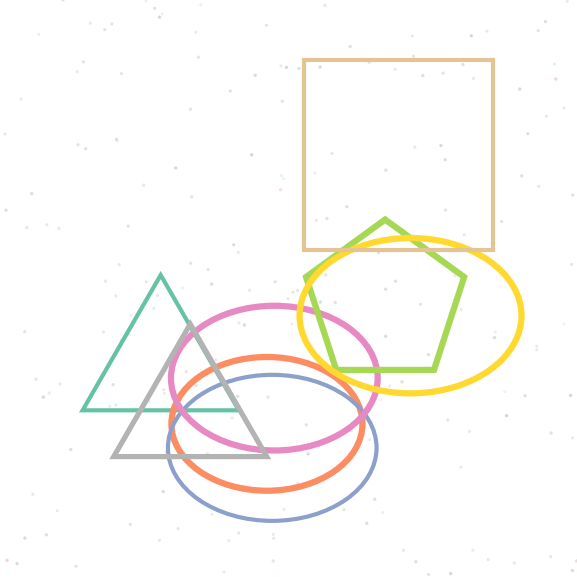[{"shape": "triangle", "thickness": 2, "radius": 0.78, "center": [0.278, 0.367]}, {"shape": "oval", "thickness": 3, "radius": 0.83, "center": [0.462, 0.265]}, {"shape": "oval", "thickness": 2, "radius": 0.9, "center": [0.471, 0.224]}, {"shape": "oval", "thickness": 3, "radius": 0.89, "center": [0.475, 0.344]}, {"shape": "pentagon", "thickness": 3, "radius": 0.72, "center": [0.667, 0.475]}, {"shape": "oval", "thickness": 3, "radius": 0.96, "center": [0.711, 0.453]}, {"shape": "square", "thickness": 2, "radius": 0.82, "center": [0.69, 0.731]}, {"shape": "triangle", "thickness": 2.5, "radius": 0.76, "center": [0.329, 0.285]}]